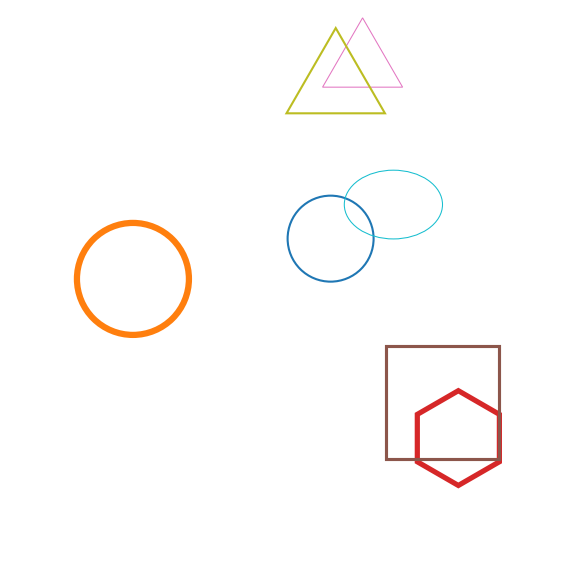[{"shape": "circle", "thickness": 1, "radius": 0.37, "center": [0.572, 0.586]}, {"shape": "circle", "thickness": 3, "radius": 0.48, "center": [0.23, 0.516]}, {"shape": "hexagon", "thickness": 2.5, "radius": 0.41, "center": [0.794, 0.241]}, {"shape": "square", "thickness": 1.5, "radius": 0.49, "center": [0.766, 0.302]}, {"shape": "triangle", "thickness": 0.5, "radius": 0.4, "center": [0.628, 0.888]}, {"shape": "triangle", "thickness": 1, "radius": 0.49, "center": [0.581, 0.852]}, {"shape": "oval", "thickness": 0.5, "radius": 0.43, "center": [0.681, 0.645]}]